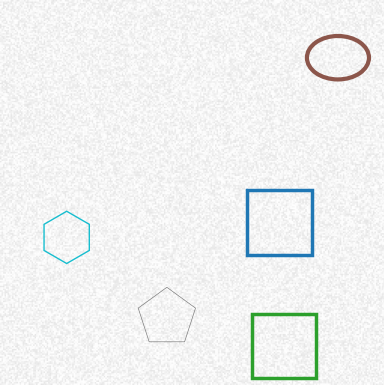[{"shape": "square", "thickness": 2.5, "radius": 0.42, "center": [0.725, 0.422]}, {"shape": "square", "thickness": 2.5, "radius": 0.42, "center": [0.737, 0.101]}, {"shape": "oval", "thickness": 3, "radius": 0.4, "center": [0.878, 0.85]}, {"shape": "pentagon", "thickness": 0.5, "radius": 0.39, "center": [0.433, 0.176]}, {"shape": "hexagon", "thickness": 1, "radius": 0.34, "center": [0.173, 0.383]}]